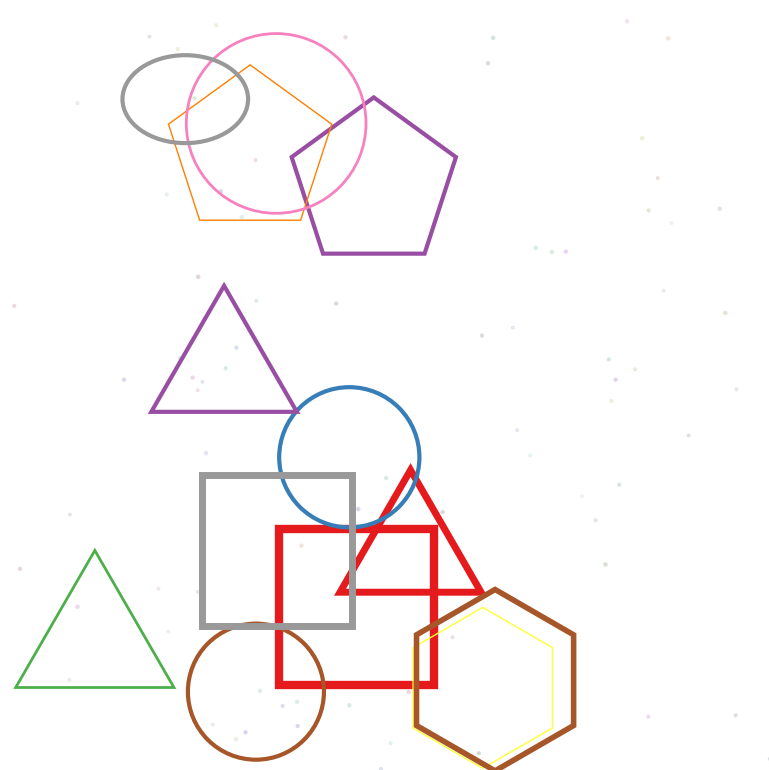[{"shape": "square", "thickness": 3, "radius": 0.51, "center": [0.463, 0.212]}, {"shape": "triangle", "thickness": 2.5, "radius": 0.53, "center": [0.533, 0.284]}, {"shape": "circle", "thickness": 1.5, "radius": 0.46, "center": [0.454, 0.406]}, {"shape": "triangle", "thickness": 1, "radius": 0.59, "center": [0.123, 0.166]}, {"shape": "triangle", "thickness": 1.5, "radius": 0.55, "center": [0.291, 0.52]}, {"shape": "pentagon", "thickness": 1.5, "radius": 0.56, "center": [0.485, 0.761]}, {"shape": "pentagon", "thickness": 0.5, "radius": 0.56, "center": [0.325, 0.804]}, {"shape": "hexagon", "thickness": 0.5, "radius": 0.52, "center": [0.627, 0.107]}, {"shape": "circle", "thickness": 1.5, "radius": 0.44, "center": [0.332, 0.102]}, {"shape": "hexagon", "thickness": 2, "radius": 0.59, "center": [0.643, 0.117]}, {"shape": "circle", "thickness": 1, "radius": 0.58, "center": [0.359, 0.84]}, {"shape": "oval", "thickness": 1.5, "radius": 0.41, "center": [0.241, 0.871]}, {"shape": "square", "thickness": 2.5, "radius": 0.49, "center": [0.359, 0.285]}]